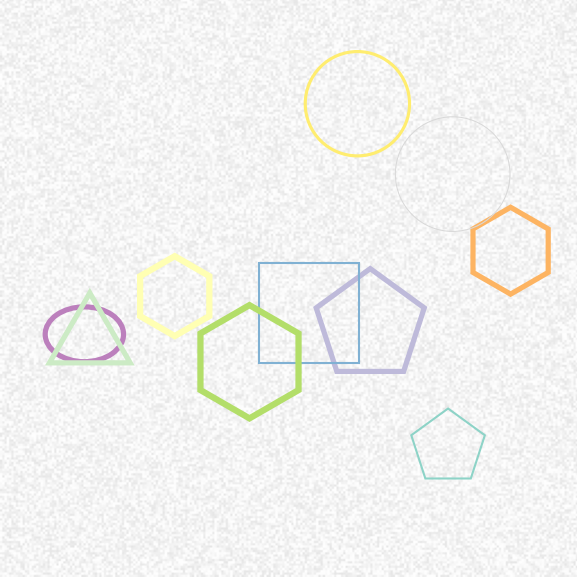[{"shape": "pentagon", "thickness": 1, "radius": 0.33, "center": [0.776, 0.225]}, {"shape": "hexagon", "thickness": 3, "radius": 0.35, "center": [0.303, 0.486]}, {"shape": "pentagon", "thickness": 2.5, "radius": 0.49, "center": [0.641, 0.436]}, {"shape": "square", "thickness": 1, "radius": 0.43, "center": [0.535, 0.457]}, {"shape": "hexagon", "thickness": 2.5, "radius": 0.38, "center": [0.884, 0.565]}, {"shape": "hexagon", "thickness": 3, "radius": 0.49, "center": [0.432, 0.373]}, {"shape": "circle", "thickness": 0.5, "radius": 0.5, "center": [0.784, 0.698]}, {"shape": "oval", "thickness": 2.5, "radius": 0.34, "center": [0.146, 0.42]}, {"shape": "triangle", "thickness": 2.5, "radius": 0.4, "center": [0.156, 0.411]}, {"shape": "circle", "thickness": 1.5, "radius": 0.45, "center": [0.619, 0.82]}]